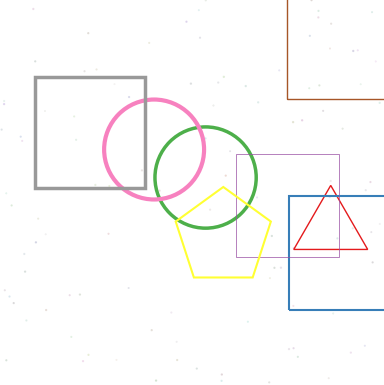[{"shape": "triangle", "thickness": 1, "radius": 0.55, "center": [0.859, 0.408]}, {"shape": "square", "thickness": 1.5, "radius": 0.74, "center": [0.898, 0.342]}, {"shape": "circle", "thickness": 2.5, "radius": 0.66, "center": [0.534, 0.539]}, {"shape": "square", "thickness": 0.5, "radius": 0.67, "center": [0.747, 0.466]}, {"shape": "pentagon", "thickness": 1.5, "radius": 0.65, "center": [0.58, 0.384]}, {"shape": "square", "thickness": 1, "radius": 0.74, "center": [0.893, 0.89]}, {"shape": "circle", "thickness": 3, "radius": 0.65, "center": [0.4, 0.612]}, {"shape": "square", "thickness": 2.5, "radius": 0.72, "center": [0.234, 0.656]}]